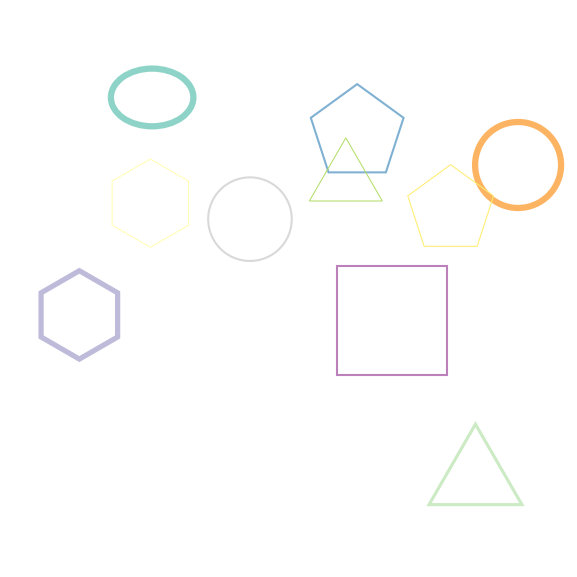[{"shape": "oval", "thickness": 3, "radius": 0.36, "center": [0.263, 0.83]}, {"shape": "hexagon", "thickness": 0.5, "radius": 0.38, "center": [0.26, 0.647]}, {"shape": "hexagon", "thickness": 2.5, "radius": 0.38, "center": [0.137, 0.454]}, {"shape": "pentagon", "thickness": 1, "radius": 0.42, "center": [0.619, 0.769]}, {"shape": "circle", "thickness": 3, "radius": 0.37, "center": [0.897, 0.713]}, {"shape": "triangle", "thickness": 0.5, "radius": 0.36, "center": [0.599, 0.688]}, {"shape": "circle", "thickness": 1, "radius": 0.36, "center": [0.433, 0.62]}, {"shape": "square", "thickness": 1, "radius": 0.47, "center": [0.679, 0.444]}, {"shape": "triangle", "thickness": 1.5, "radius": 0.46, "center": [0.823, 0.172]}, {"shape": "pentagon", "thickness": 0.5, "radius": 0.39, "center": [0.78, 0.636]}]